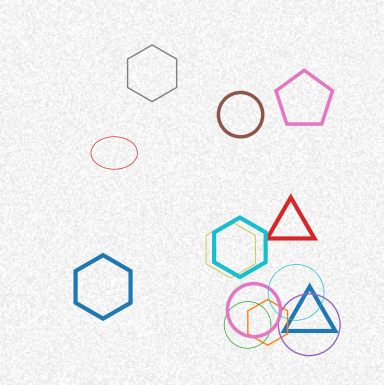[{"shape": "hexagon", "thickness": 3, "radius": 0.41, "center": [0.268, 0.255]}, {"shape": "triangle", "thickness": 3, "radius": 0.38, "center": [0.804, 0.179]}, {"shape": "hexagon", "thickness": 1, "radius": 0.3, "center": [0.695, 0.163]}, {"shape": "circle", "thickness": 0.5, "radius": 0.3, "center": [0.643, 0.156]}, {"shape": "oval", "thickness": 0.5, "radius": 0.3, "center": [0.297, 0.603]}, {"shape": "triangle", "thickness": 3, "radius": 0.35, "center": [0.755, 0.416]}, {"shape": "circle", "thickness": 1, "radius": 0.4, "center": [0.803, 0.156]}, {"shape": "circle", "thickness": 2.5, "radius": 0.29, "center": [0.625, 0.702]}, {"shape": "circle", "thickness": 2.5, "radius": 0.34, "center": [0.66, 0.194]}, {"shape": "pentagon", "thickness": 2.5, "radius": 0.39, "center": [0.79, 0.74]}, {"shape": "hexagon", "thickness": 1, "radius": 0.37, "center": [0.395, 0.81]}, {"shape": "hexagon", "thickness": 0.5, "radius": 0.37, "center": [0.599, 0.352]}, {"shape": "circle", "thickness": 0.5, "radius": 0.36, "center": [0.769, 0.241]}, {"shape": "hexagon", "thickness": 3, "radius": 0.39, "center": [0.623, 0.358]}]